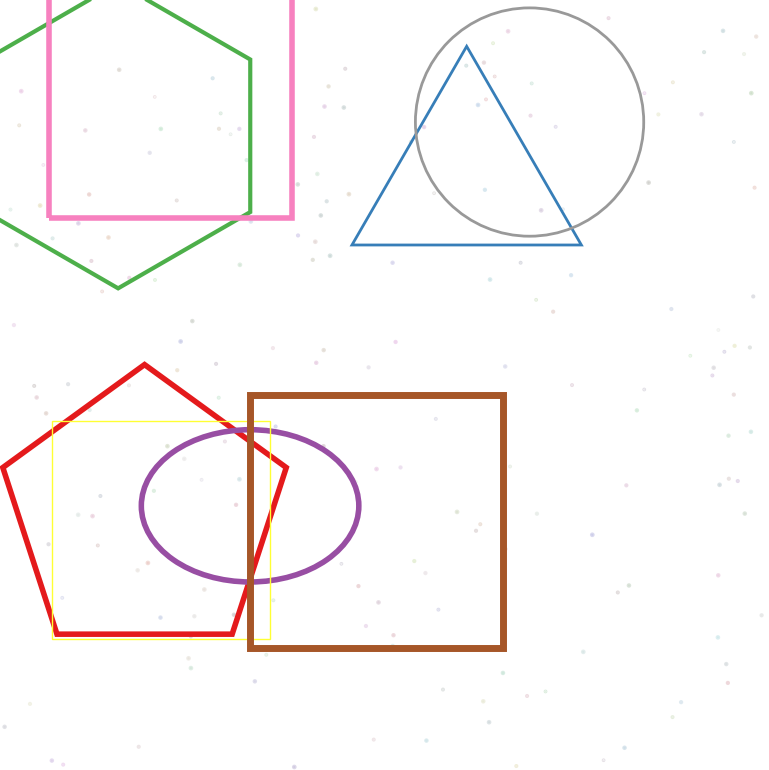[{"shape": "pentagon", "thickness": 2, "radius": 0.97, "center": [0.188, 0.333]}, {"shape": "triangle", "thickness": 1, "radius": 0.86, "center": [0.606, 0.768]}, {"shape": "hexagon", "thickness": 1.5, "radius": 0.99, "center": [0.153, 0.824]}, {"shape": "oval", "thickness": 2, "radius": 0.71, "center": [0.325, 0.343]}, {"shape": "square", "thickness": 0.5, "radius": 0.71, "center": [0.209, 0.312]}, {"shape": "square", "thickness": 2.5, "radius": 0.82, "center": [0.489, 0.323]}, {"shape": "square", "thickness": 2, "radius": 0.79, "center": [0.222, 0.875]}, {"shape": "circle", "thickness": 1, "radius": 0.74, "center": [0.688, 0.841]}]